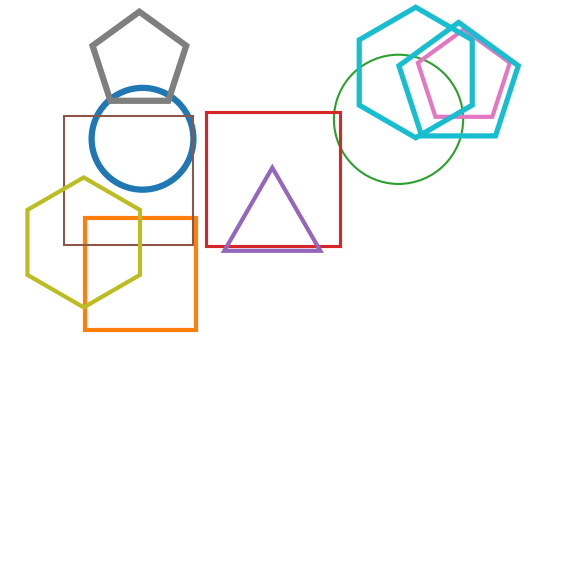[{"shape": "circle", "thickness": 3, "radius": 0.44, "center": [0.247, 0.759]}, {"shape": "square", "thickness": 2, "radius": 0.48, "center": [0.243, 0.524]}, {"shape": "circle", "thickness": 1, "radius": 0.56, "center": [0.69, 0.792]}, {"shape": "square", "thickness": 1.5, "radius": 0.58, "center": [0.473, 0.69]}, {"shape": "triangle", "thickness": 2, "radius": 0.48, "center": [0.472, 0.613]}, {"shape": "square", "thickness": 1, "radius": 0.56, "center": [0.222, 0.686]}, {"shape": "pentagon", "thickness": 2, "radius": 0.42, "center": [0.803, 0.865]}, {"shape": "pentagon", "thickness": 3, "radius": 0.43, "center": [0.241, 0.894]}, {"shape": "hexagon", "thickness": 2, "radius": 0.56, "center": [0.145, 0.579]}, {"shape": "hexagon", "thickness": 2.5, "radius": 0.56, "center": [0.72, 0.874]}, {"shape": "pentagon", "thickness": 2.5, "radius": 0.54, "center": [0.794, 0.852]}]